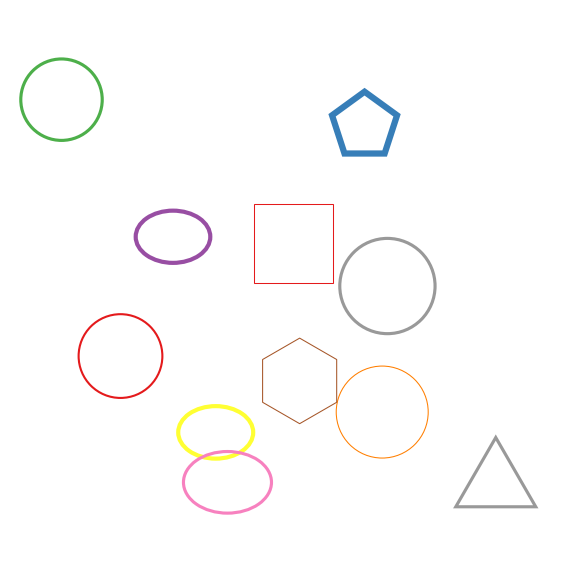[{"shape": "square", "thickness": 0.5, "radius": 0.34, "center": [0.508, 0.577]}, {"shape": "circle", "thickness": 1, "radius": 0.36, "center": [0.209, 0.383]}, {"shape": "pentagon", "thickness": 3, "radius": 0.3, "center": [0.631, 0.781]}, {"shape": "circle", "thickness": 1.5, "radius": 0.35, "center": [0.107, 0.827]}, {"shape": "oval", "thickness": 2, "radius": 0.32, "center": [0.3, 0.589]}, {"shape": "circle", "thickness": 0.5, "radius": 0.4, "center": [0.662, 0.286]}, {"shape": "oval", "thickness": 2, "radius": 0.32, "center": [0.374, 0.25]}, {"shape": "hexagon", "thickness": 0.5, "radius": 0.37, "center": [0.519, 0.34]}, {"shape": "oval", "thickness": 1.5, "radius": 0.38, "center": [0.394, 0.164]}, {"shape": "triangle", "thickness": 1.5, "radius": 0.4, "center": [0.858, 0.162]}, {"shape": "circle", "thickness": 1.5, "radius": 0.41, "center": [0.671, 0.504]}]